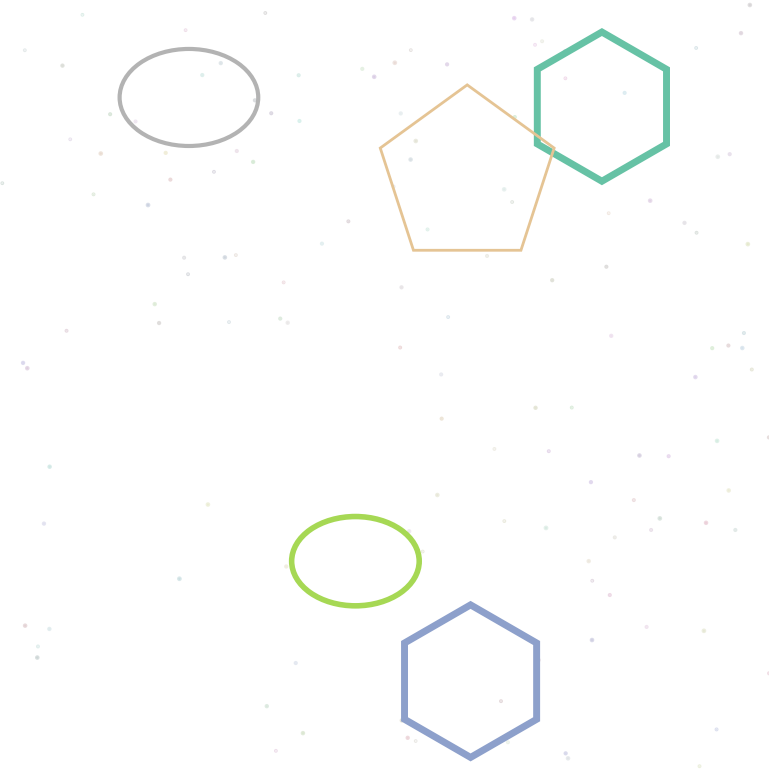[{"shape": "hexagon", "thickness": 2.5, "radius": 0.48, "center": [0.782, 0.862]}, {"shape": "hexagon", "thickness": 2.5, "radius": 0.5, "center": [0.611, 0.115]}, {"shape": "oval", "thickness": 2, "radius": 0.41, "center": [0.462, 0.271]}, {"shape": "pentagon", "thickness": 1, "radius": 0.59, "center": [0.607, 0.771]}, {"shape": "oval", "thickness": 1.5, "radius": 0.45, "center": [0.245, 0.873]}]